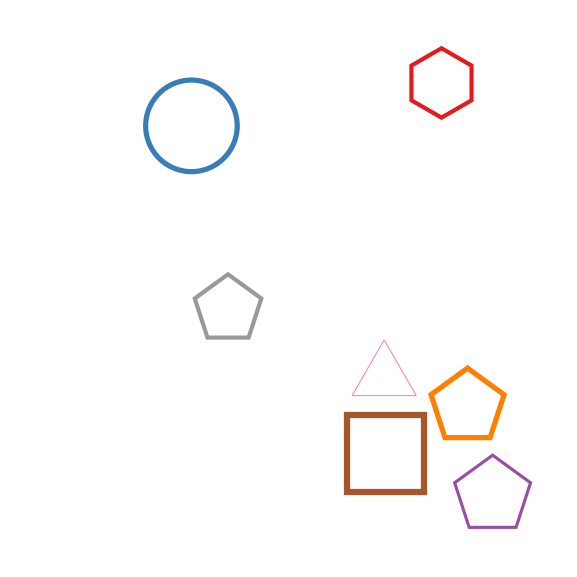[{"shape": "hexagon", "thickness": 2, "radius": 0.3, "center": [0.764, 0.856]}, {"shape": "circle", "thickness": 2.5, "radius": 0.4, "center": [0.331, 0.781]}, {"shape": "pentagon", "thickness": 1.5, "radius": 0.35, "center": [0.853, 0.142]}, {"shape": "pentagon", "thickness": 2.5, "radius": 0.33, "center": [0.81, 0.295]}, {"shape": "square", "thickness": 3, "radius": 0.33, "center": [0.667, 0.213]}, {"shape": "triangle", "thickness": 0.5, "radius": 0.32, "center": [0.665, 0.346]}, {"shape": "pentagon", "thickness": 2, "radius": 0.3, "center": [0.395, 0.464]}]